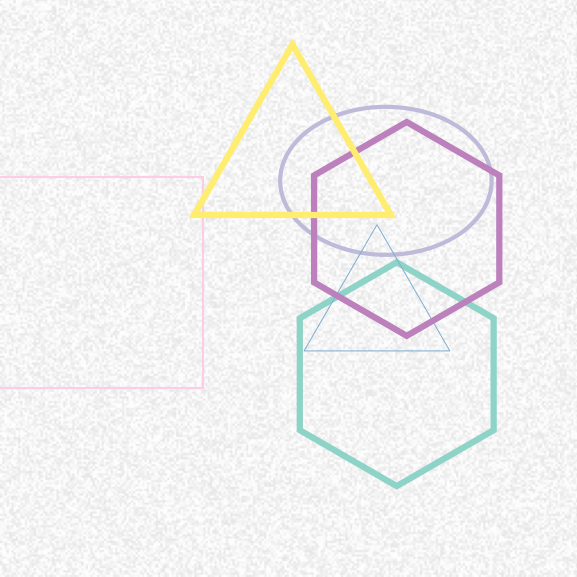[{"shape": "hexagon", "thickness": 3, "radius": 0.97, "center": [0.687, 0.351]}, {"shape": "oval", "thickness": 2, "radius": 0.92, "center": [0.668, 0.686]}, {"shape": "triangle", "thickness": 0.5, "radius": 0.73, "center": [0.653, 0.464]}, {"shape": "square", "thickness": 1, "radius": 0.92, "center": [0.168, 0.51]}, {"shape": "hexagon", "thickness": 3, "radius": 0.93, "center": [0.704, 0.603]}, {"shape": "triangle", "thickness": 3, "radius": 0.98, "center": [0.506, 0.725]}]